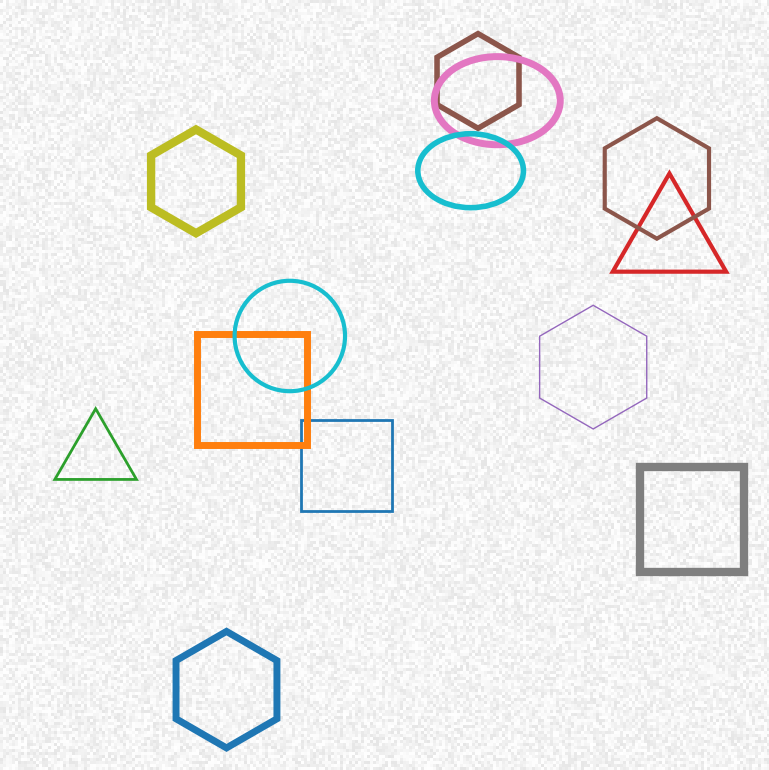[{"shape": "square", "thickness": 1, "radius": 0.3, "center": [0.45, 0.396]}, {"shape": "hexagon", "thickness": 2.5, "radius": 0.38, "center": [0.294, 0.104]}, {"shape": "square", "thickness": 2.5, "radius": 0.36, "center": [0.328, 0.494]}, {"shape": "triangle", "thickness": 1, "radius": 0.31, "center": [0.124, 0.408]}, {"shape": "triangle", "thickness": 1.5, "radius": 0.43, "center": [0.869, 0.69]}, {"shape": "hexagon", "thickness": 0.5, "radius": 0.4, "center": [0.77, 0.523]}, {"shape": "hexagon", "thickness": 1.5, "radius": 0.39, "center": [0.853, 0.768]}, {"shape": "hexagon", "thickness": 2, "radius": 0.31, "center": [0.621, 0.895]}, {"shape": "oval", "thickness": 2.5, "radius": 0.41, "center": [0.646, 0.869]}, {"shape": "square", "thickness": 3, "radius": 0.34, "center": [0.898, 0.326]}, {"shape": "hexagon", "thickness": 3, "radius": 0.34, "center": [0.255, 0.764]}, {"shape": "oval", "thickness": 2, "radius": 0.34, "center": [0.611, 0.778]}, {"shape": "circle", "thickness": 1.5, "radius": 0.36, "center": [0.376, 0.564]}]